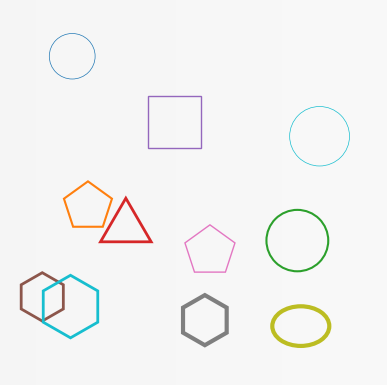[{"shape": "circle", "thickness": 0.5, "radius": 0.3, "center": [0.186, 0.854]}, {"shape": "pentagon", "thickness": 1.5, "radius": 0.33, "center": [0.227, 0.464]}, {"shape": "circle", "thickness": 1.5, "radius": 0.4, "center": [0.767, 0.375]}, {"shape": "triangle", "thickness": 2, "radius": 0.38, "center": [0.325, 0.41]}, {"shape": "square", "thickness": 1, "radius": 0.34, "center": [0.451, 0.683]}, {"shape": "hexagon", "thickness": 2, "radius": 0.31, "center": [0.109, 0.229]}, {"shape": "pentagon", "thickness": 1, "radius": 0.34, "center": [0.542, 0.348]}, {"shape": "hexagon", "thickness": 3, "radius": 0.33, "center": [0.529, 0.168]}, {"shape": "oval", "thickness": 3, "radius": 0.37, "center": [0.776, 0.153]}, {"shape": "hexagon", "thickness": 2, "radius": 0.41, "center": [0.182, 0.204]}, {"shape": "circle", "thickness": 0.5, "radius": 0.39, "center": [0.825, 0.646]}]